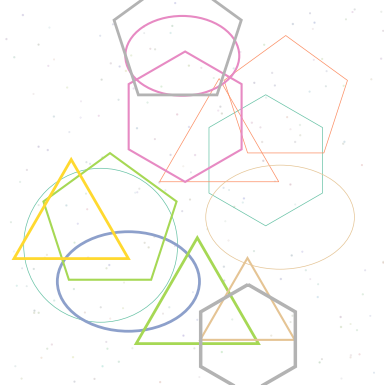[{"shape": "circle", "thickness": 0.5, "radius": 1.0, "center": [0.261, 0.363]}, {"shape": "hexagon", "thickness": 0.5, "radius": 0.85, "center": [0.69, 0.584]}, {"shape": "triangle", "thickness": 0.5, "radius": 0.89, "center": [0.569, 0.617]}, {"shape": "pentagon", "thickness": 0.5, "radius": 0.84, "center": [0.742, 0.739]}, {"shape": "oval", "thickness": 2, "radius": 0.92, "center": [0.334, 0.269]}, {"shape": "oval", "thickness": 1.5, "radius": 0.74, "center": [0.473, 0.855]}, {"shape": "hexagon", "thickness": 1.5, "radius": 0.85, "center": [0.481, 0.697]}, {"shape": "triangle", "thickness": 2, "radius": 0.92, "center": [0.512, 0.199]}, {"shape": "pentagon", "thickness": 1.5, "radius": 0.91, "center": [0.286, 0.42]}, {"shape": "triangle", "thickness": 2, "radius": 0.86, "center": [0.185, 0.414]}, {"shape": "oval", "thickness": 0.5, "radius": 0.97, "center": [0.727, 0.436]}, {"shape": "triangle", "thickness": 1.5, "radius": 0.71, "center": [0.643, 0.188]}, {"shape": "pentagon", "thickness": 2, "radius": 0.87, "center": [0.461, 0.894]}, {"shape": "hexagon", "thickness": 2.5, "radius": 0.71, "center": [0.644, 0.119]}]